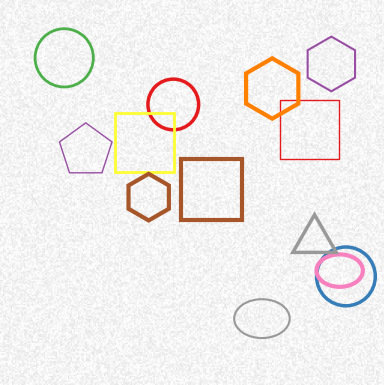[{"shape": "square", "thickness": 1, "radius": 0.38, "center": [0.805, 0.663]}, {"shape": "circle", "thickness": 2.5, "radius": 0.33, "center": [0.45, 0.729]}, {"shape": "circle", "thickness": 2.5, "radius": 0.38, "center": [0.899, 0.282]}, {"shape": "circle", "thickness": 2, "radius": 0.38, "center": [0.167, 0.85]}, {"shape": "pentagon", "thickness": 1, "radius": 0.36, "center": [0.223, 0.609]}, {"shape": "hexagon", "thickness": 1.5, "radius": 0.36, "center": [0.861, 0.834]}, {"shape": "hexagon", "thickness": 3, "radius": 0.39, "center": [0.707, 0.77]}, {"shape": "square", "thickness": 2, "radius": 0.38, "center": [0.375, 0.631]}, {"shape": "hexagon", "thickness": 3, "radius": 0.3, "center": [0.386, 0.488]}, {"shape": "square", "thickness": 3, "radius": 0.4, "center": [0.55, 0.507]}, {"shape": "oval", "thickness": 3, "radius": 0.3, "center": [0.882, 0.297]}, {"shape": "triangle", "thickness": 2.5, "radius": 0.33, "center": [0.817, 0.377]}, {"shape": "oval", "thickness": 1.5, "radius": 0.36, "center": [0.68, 0.172]}]